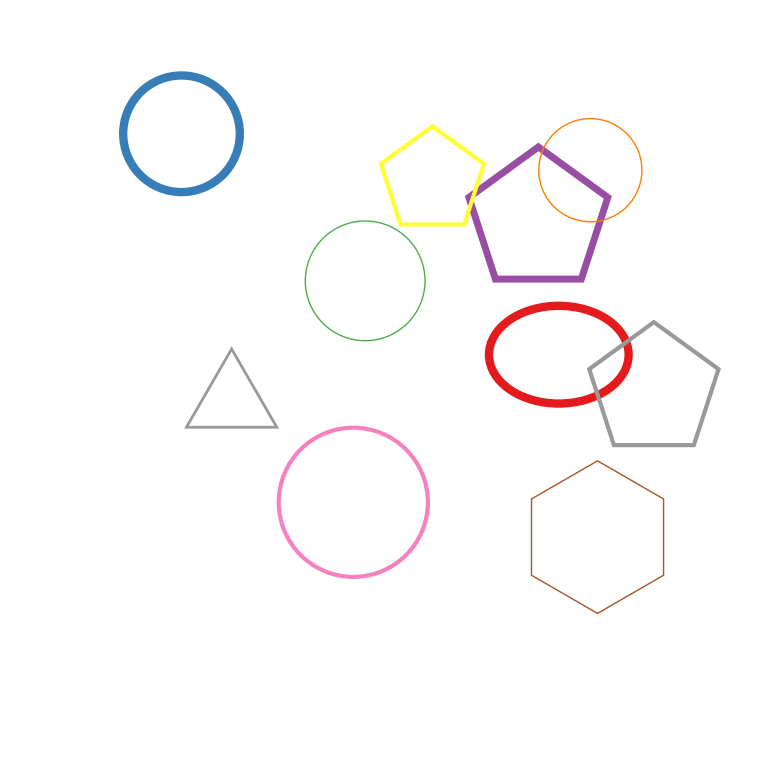[{"shape": "oval", "thickness": 3, "radius": 0.45, "center": [0.726, 0.539]}, {"shape": "circle", "thickness": 3, "radius": 0.38, "center": [0.236, 0.826]}, {"shape": "circle", "thickness": 0.5, "radius": 0.39, "center": [0.474, 0.635]}, {"shape": "pentagon", "thickness": 2.5, "radius": 0.47, "center": [0.699, 0.714]}, {"shape": "circle", "thickness": 0.5, "radius": 0.33, "center": [0.767, 0.779]}, {"shape": "pentagon", "thickness": 1.5, "radius": 0.35, "center": [0.562, 0.765]}, {"shape": "hexagon", "thickness": 0.5, "radius": 0.5, "center": [0.776, 0.302]}, {"shape": "circle", "thickness": 1.5, "radius": 0.48, "center": [0.459, 0.348]}, {"shape": "triangle", "thickness": 1, "radius": 0.34, "center": [0.301, 0.479]}, {"shape": "pentagon", "thickness": 1.5, "radius": 0.44, "center": [0.849, 0.493]}]